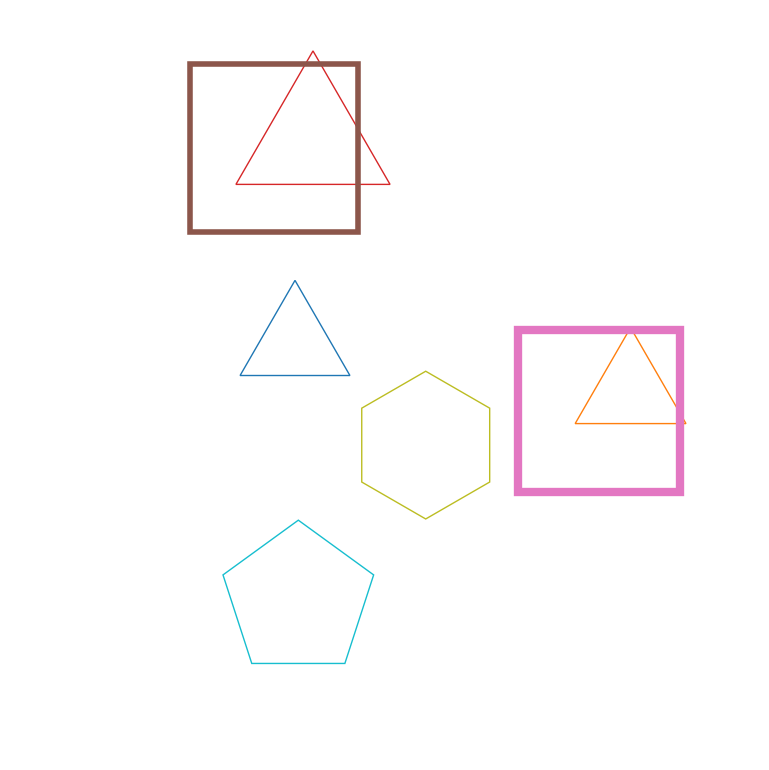[{"shape": "triangle", "thickness": 0.5, "radius": 0.41, "center": [0.383, 0.554]}, {"shape": "triangle", "thickness": 0.5, "radius": 0.42, "center": [0.819, 0.491]}, {"shape": "triangle", "thickness": 0.5, "radius": 0.58, "center": [0.406, 0.818]}, {"shape": "square", "thickness": 2, "radius": 0.55, "center": [0.356, 0.808]}, {"shape": "square", "thickness": 3, "radius": 0.53, "center": [0.778, 0.466]}, {"shape": "hexagon", "thickness": 0.5, "radius": 0.48, "center": [0.553, 0.422]}, {"shape": "pentagon", "thickness": 0.5, "radius": 0.51, "center": [0.387, 0.222]}]